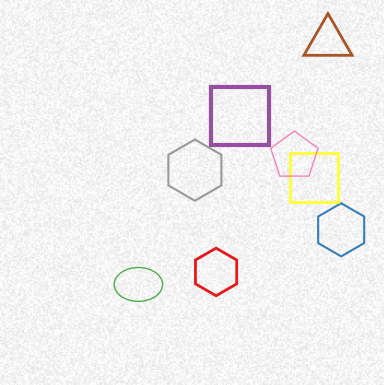[{"shape": "hexagon", "thickness": 2, "radius": 0.31, "center": [0.561, 0.294]}, {"shape": "hexagon", "thickness": 1.5, "radius": 0.35, "center": [0.886, 0.403]}, {"shape": "oval", "thickness": 1, "radius": 0.31, "center": [0.359, 0.261]}, {"shape": "square", "thickness": 3, "radius": 0.38, "center": [0.624, 0.7]}, {"shape": "square", "thickness": 2, "radius": 0.31, "center": [0.815, 0.538]}, {"shape": "triangle", "thickness": 2, "radius": 0.36, "center": [0.852, 0.892]}, {"shape": "pentagon", "thickness": 1, "radius": 0.32, "center": [0.765, 0.595]}, {"shape": "hexagon", "thickness": 1.5, "radius": 0.4, "center": [0.506, 0.558]}]